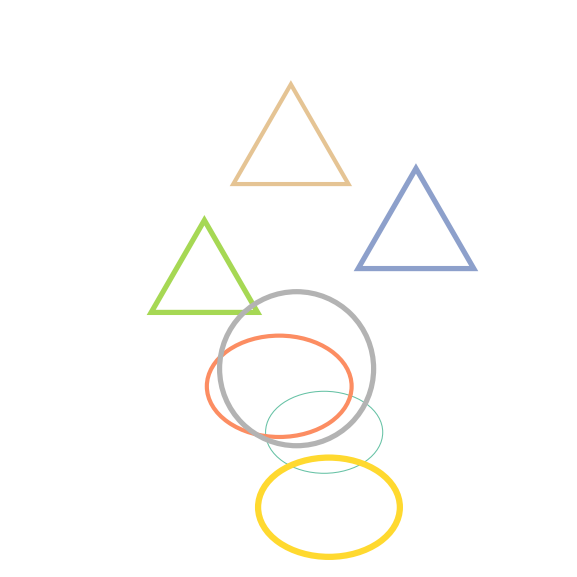[{"shape": "oval", "thickness": 0.5, "radius": 0.51, "center": [0.561, 0.251]}, {"shape": "oval", "thickness": 2, "radius": 0.63, "center": [0.484, 0.33]}, {"shape": "triangle", "thickness": 2.5, "radius": 0.58, "center": [0.72, 0.592]}, {"shape": "triangle", "thickness": 2.5, "radius": 0.53, "center": [0.354, 0.511]}, {"shape": "oval", "thickness": 3, "radius": 0.61, "center": [0.57, 0.121]}, {"shape": "triangle", "thickness": 2, "radius": 0.58, "center": [0.504, 0.738]}, {"shape": "circle", "thickness": 2.5, "radius": 0.67, "center": [0.514, 0.361]}]